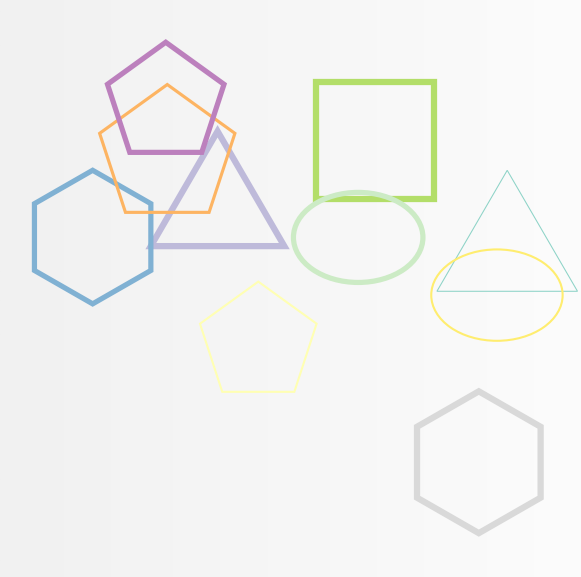[{"shape": "triangle", "thickness": 0.5, "radius": 0.7, "center": [0.873, 0.565]}, {"shape": "pentagon", "thickness": 1, "radius": 0.53, "center": [0.444, 0.406]}, {"shape": "triangle", "thickness": 3, "radius": 0.66, "center": [0.374, 0.639]}, {"shape": "hexagon", "thickness": 2.5, "radius": 0.58, "center": [0.159, 0.589]}, {"shape": "pentagon", "thickness": 1.5, "radius": 0.61, "center": [0.288, 0.73]}, {"shape": "square", "thickness": 3, "radius": 0.51, "center": [0.645, 0.756]}, {"shape": "hexagon", "thickness": 3, "radius": 0.61, "center": [0.824, 0.199]}, {"shape": "pentagon", "thickness": 2.5, "radius": 0.53, "center": [0.285, 0.821]}, {"shape": "oval", "thickness": 2.5, "radius": 0.56, "center": [0.616, 0.588]}, {"shape": "oval", "thickness": 1, "radius": 0.57, "center": [0.855, 0.488]}]